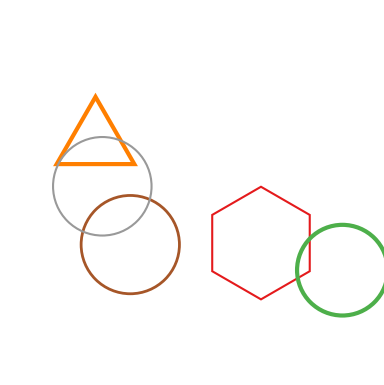[{"shape": "hexagon", "thickness": 1.5, "radius": 0.73, "center": [0.678, 0.369]}, {"shape": "circle", "thickness": 3, "radius": 0.59, "center": [0.889, 0.298]}, {"shape": "triangle", "thickness": 3, "radius": 0.58, "center": [0.248, 0.632]}, {"shape": "circle", "thickness": 2, "radius": 0.64, "center": [0.338, 0.365]}, {"shape": "circle", "thickness": 1.5, "radius": 0.64, "center": [0.266, 0.516]}]